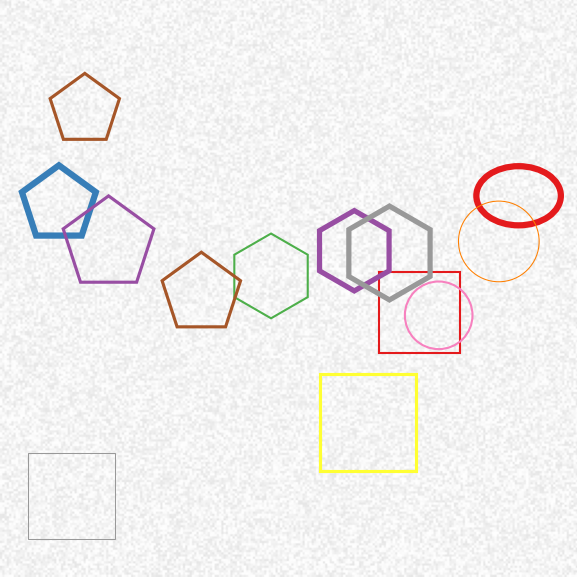[{"shape": "oval", "thickness": 3, "radius": 0.37, "center": [0.898, 0.66]}, {"shape": "square", "thickness": 1, "radius": 0.35, "center": [0.726, 0.459]}, {"shape": "pentagon", "thickness": 3, "radius": 0.34, "center": [0.102, 0.646]}, {"shape": "hexagon", "thickness": 1, "radius": 0.37, "center": [0.469, 0.521]}, {"shape": "pentagon", "thickness": 1.5, "radius": 0.41, "center": [0.188, 0.577]}, {"shape": "hexagon", "thickness": 2.5, "radius": 0.35, "center": [0.614, 0.565]}, {"shape": "circle", "thickness": 0.5, "radius": 0.35, "center": [0.864, 0.581]}, {"shape": "square", "thickness": 1.5, "radius": 0.42, "center": [0.637, 0.267]}, {"shape": "pentagon", "thickness": 1.5, "radius": 0.36, "center": [0.349, 0.491]}, {"shape": "pentagon", "thickness": 1.5, "radius": 0.32, "center": [0.147, 0.809]}, {"shape": "circle", "thickness": 1, "radius": 0.29, "center": [0.76, 0.453]}, {"shape": "hexagon", "thickness": 2.5, "radius": 0.41, "center": [0.674, 0.561]}, {"shape": "square", "thickness": 0.5, "radius": 0.38, "center": [0.124, 0.14]}]